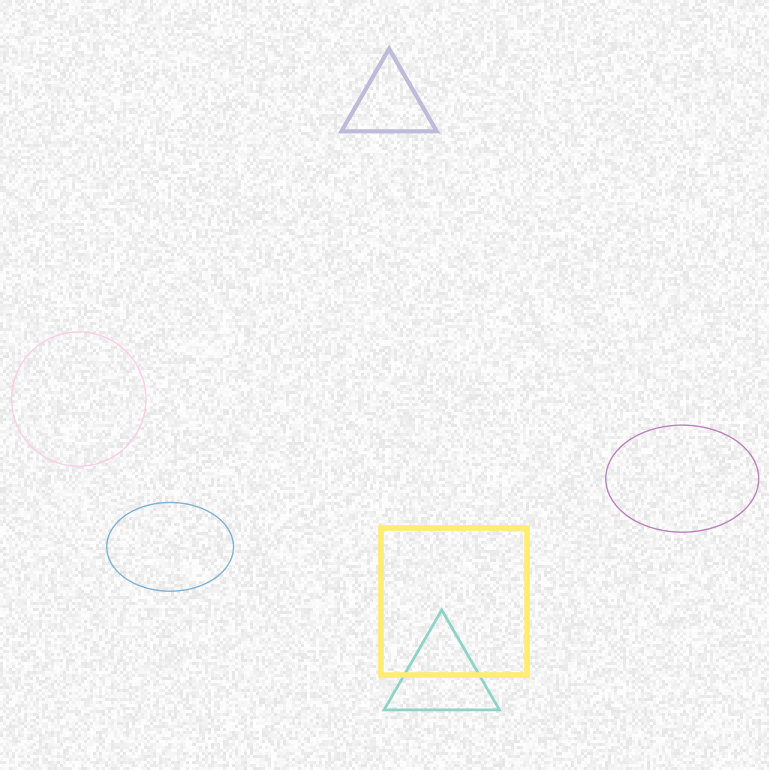[{"shape": "triangle", "thickness": 1, "radius": 0.43, "center": [0.574, 0.121]}, {"shape": "triangle", "thickness": 1.5, "radius": 0.36, "center": [0.505, 0.865]}, {"shape": "oval", "thickness": 0.5, "radius": 0.41, "center": [0.221, 0.29]}, {"shape": "circle", "thickness": 0.5, "radius": 0.44, "center": [0.102, 0.482]}, {"shape": "oval", "thickness": 0.5, "radius": 0.5, "center": [0.886, 0.378]}, {"shape": "square", "thickness": 2, "radius": 0.48, "center": [0.59, 0.219]}]